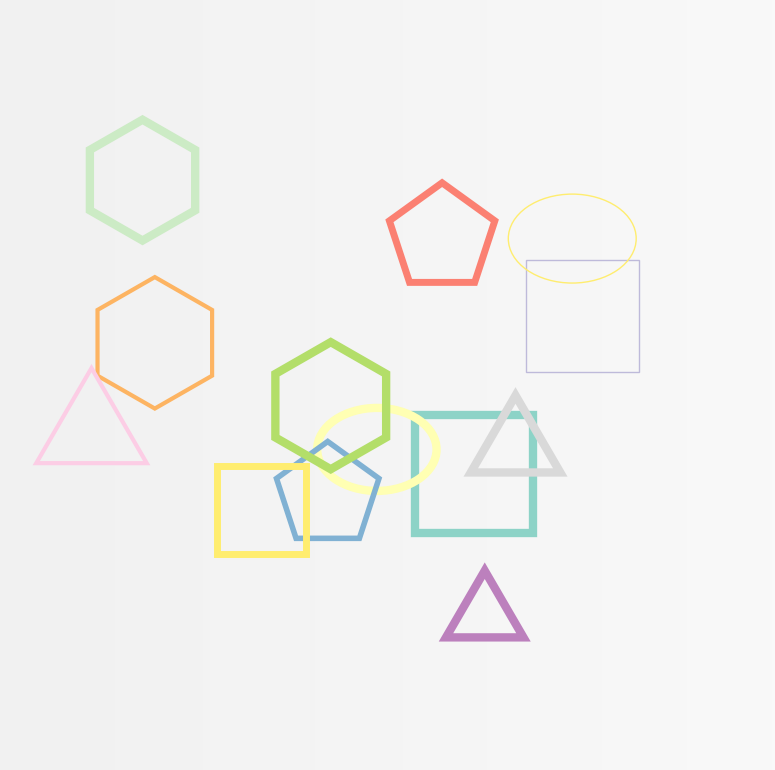[{"shape": "square", "thickness": 3, "radius": 0.38, "center": [0.612, 0.384]}, {"shape": "oval", "thickness": 3, "radius": 0.39, "center": [0.486, 0.416]}, {"shape": "square", "thickness": 0.5, "radius": 0.36, "center": [0.751, 0.59]}, {"shape": "pentagon", "thickness": 2.5, "radius": 0.36, "center": [0.57, 0.691]}, {"shape": "pentagon", "thickness": 2, "radius": 0.35, "center": [0.423, 0.357]}, {"shape": "hexagon", "thickness": 1.5, "radius": 0.43, "center": [0.2, 0.555]}, {"shape": "hexagon", "thickness": 3, "radius": 0.41, "center": [0.427, 0.473]}, {"shape": "triangle", "thickness": 1.5, "radius": 0.41, "center": [0.118, 0.44]}, {"shape": "triangle", "thickness": 3, "radius": 0.33, "center": [0.665, 0.42]}, {"shape": "triangle", "thickness": 3, "radius": 0.29, "center": [0.625, 0.201]}, {"shape": "hexagon", "thickness": 3, "radius": 0.39, "center": [0.184, 0.766]}, {"shape": "square", "thickness": 2.5, "radius": 0.29, "center": [0.337, 0.337]}, {"shape": "oval", "thickness": 0.5, "radius": 0.41, "center": [0.738, 0.69]}]